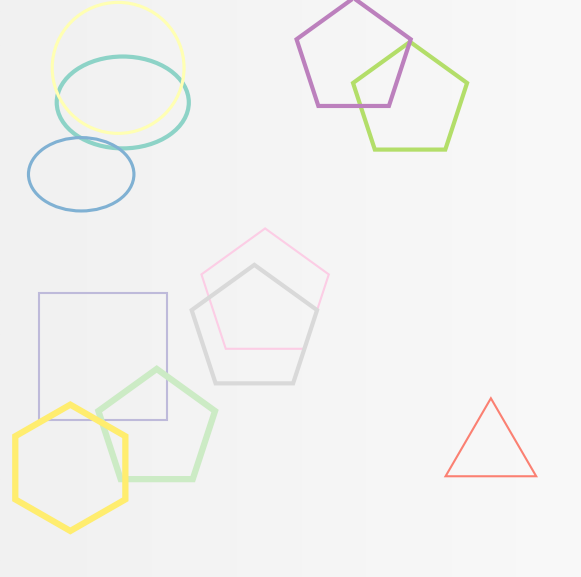[{"shape": "oval", "thickness": 2, "radius": 0.57, "center": [0.211, 0.822]}, {"shape": "circle", "thickness": 1.5, "radius": 0.57, "center": [0.203, 0.882]}, {"shape": "square", "thickness": 1, "radius": 0.55, "center": [0.178, 0.382]}, {"shape": "triangle", "thickness": 1, "radius": 0.45, "center": [0.845, 0.219]}, {"shape": "oval", "thickness": 1.5, "radius": 0.45, "center": [0.14, 0.697]}, {"shape": "pentagon", "thickness": 2, "radius": 0.52, "center": [0.705, 0.824]}, {"shape": "pentagon", "thickness": 1, "radius": 0.58, "center": [0.456, 0.488]}, {"shape": "pentagon", "thickness": 2, "radius": 0.57, "center": [0.438, 0.427]}, {"shape": "pentagon", "thickness": 2, "radius": 0.52, "center": [0.608, 0.899]}, {"shape": "pentagon", "thickness": 3, "radius": 0.53, "center": [0.27, 0.255]}, {"shape": "hexagon", "thickness": 3, "radius": 0.55, "center": [0.121, 0.189]}]